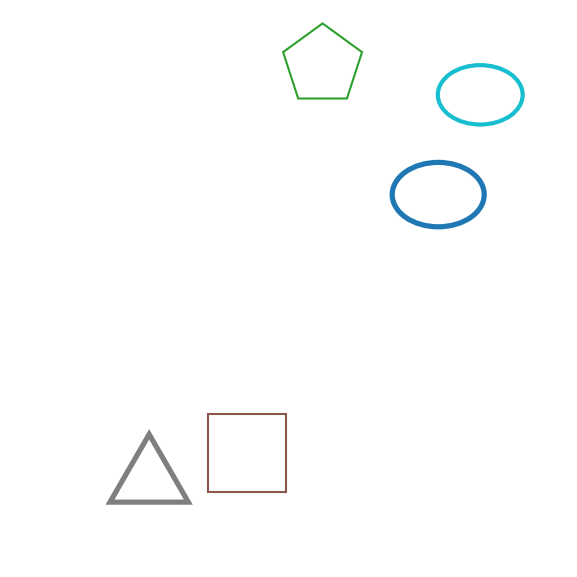[{"shape": "oval", "thickness": 2.5, "radius": 0.4, "center": [0.759, 0.662]}, {"shape": "pentagon", "thickness": 1, "radius": 0.36, "center": [0.559, 0.887]}, {"shape": "square", "thickness": 1, "radius": 0.34, "center": [0.427, 0.215]}, {"shape": "triangle", "thickness": 2.5, "radius": 0.39, "center": [0.258, 0.169]}, {"shape": "oval", "thickness": 2, "radius": 0.37, "center": [0.832, 0.835]}]